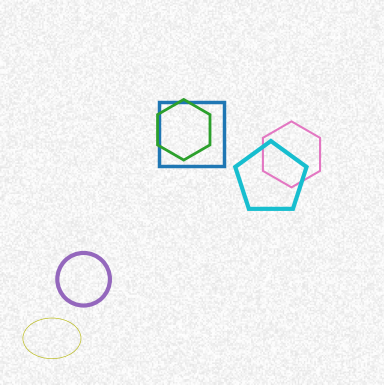[{"shape": "square", "thickness": 2.5, "radius": 0.42, "center": [0.497, 0.651]}, {"shape": "hexagon", "thickness": 2, "radius": 0.39, "center": [0.477, 0.663]}, {"shape": "circle", "thickness": 3, "radius": 0.34, "center": [0.217, 0.275]}, {"shape": "hexagon", "thickness": 1.5, "radius": 0.43, "center": [0.757, 0.599]}, {"shape": "oval", "thickness": 0.5, "radius": 0.38, "center": [0.135, 0.121]}, {"shape": "pentagon", "thickness": 3, "radius": 0.49, "center": [0.704, 0.536]}]